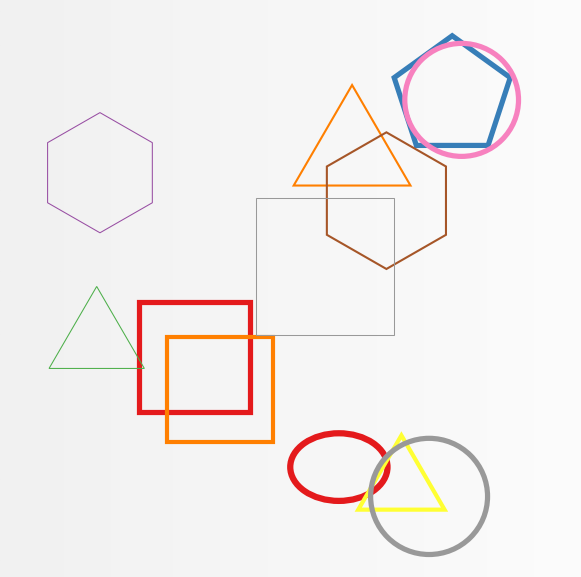[{"shape": "square", "thickness": 2.5, "radius": 0.48, "center": [0.335, 0.381]}, {"shape": "oval", "thickness": 3, "radius": 0.42, "center": [0.583, 0.19]}, {"shape": "pentagon", "thickness": 2.5, "radius": 0.52, "center": [0.778, 0.832]}, {"shape": "triangle", "thickness": 0.5, "radius": 0.47, "center": [0.166, 0.408]}, {"shape": "hexagon", "thickness": 0.5, "radius": 0.52, "center": [0.172, 0.7]}, {"shape": "square", "thickness": 2, "radius": 0.46, "center": [0.379, 0.325]}, {"shape": "triangle", "thickness": 1, "radius": 0.58, "center": [0.606, 0.736]}, {"shape": "triangle", "thickness": 2, "radius": 0.43, "center": [0.691, 0.159]}, {"shape": "hexagon", "thickness": 1, "radius": 0.59, "center": [0.665, 0.652]}, {"shape": "circle", "thickness": 2.5, "radius": 0.49, "center": [0.794, 0.826]}, {"shape": "circle", "thickness": 2.5, "radius": 0.5, "center": [0.738, 0.14]}, {"shape": "square", "thickness": 0.5, "radius": 0.59, "center": [0.56, 0.538]}]